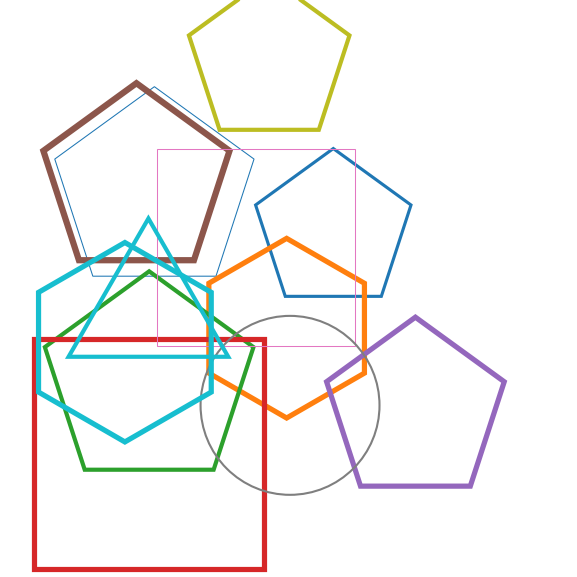[{"shape": "pentagon", "thickness": 1.5, "radius": 0.71, "center": [0.577, 0.6]}, {"shape": "pentagon", "thickness": 0.5, "radius": 0.91, "center": [0.267, 0.668]}, {"shape": "hexagon", "thickness": 2.5, "radius": 0.78, "center": [0.496, 0.431]}, {"shape": "pentagon", "thickness": 2, "radius": 0.95, "center": [0.258, 0.339]}, {"shape": "square", "thickness": 2.5, "radius": 1.0, "center": [0.258, 0.213]}, {"shape": "pentagon", "thickness": 2.5, "radius": 0.81, "center": [0.719, 0.288]}, {"shape": "pentagon", "thickness": 3, "radius": 0.85, "center": [0.236, 0.686]}, {"shape": "square", "thickness": 0.5, "radius": 0.86, "center": [0.444, 0.571]}, {"shape": "circle", "thickness": 1, "radius": 0.77, "center": [0.502, 0.297]}, {"shape": "pentagon", "thickness": 2, "radius": 0.73, "center": [0.466, 0.893]}, {"shape": "triangle", "thickness": 2, "radius": 0.8, "center": [0.257, 0.461]}, {"shape": "hexagon", "thickness": 2.5, "radius": 0.86, "center": [0.216, 0.407]}]